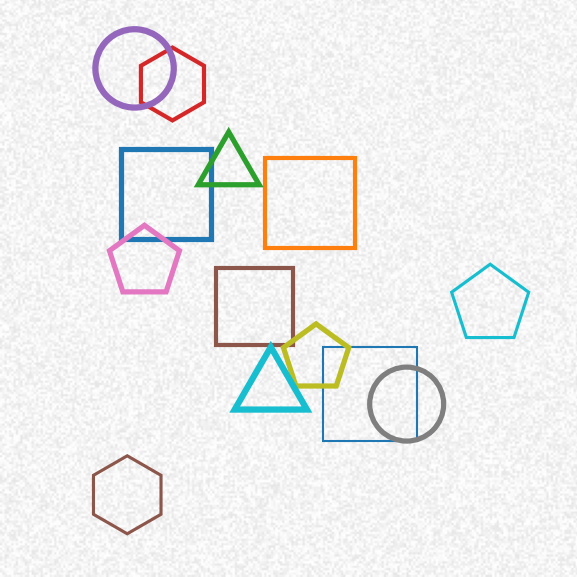[{"shape": "square", "thickness": 2.5, "radius": 0.39, "center": [0.287, 0.663]}, {"shape": "square", "thickness": 1, "radius": 0.41, "center": [0.64, 0.317]}, {"shape": "square", "thickness": 2, "radius": 0.39, "center": [0.537, 0.648]}, {"shape": "triangle", "thickness": 2.5, "radius": 0.3, "center": [0.396, 0.71]}, {"shape": "hexagon", "thickness": 2, "radius": 0.32, "center": [0.299, 0.854]}, {"shape": "circle", "thickness": 3, "radius": 0.34, "center": [0.233, 0.881]}, {"shape": "hexagon", "thickness": 1.5, "radius": 0.34, "center": [0.22, 0.142]}, {"shape": "square", "thickness": 2, "radius": 0.33, "center": [0.44, 0.469]}, {"shape": "pentagon", "thickness": 2.5, "radius": 0.32, "center": [0.25, 0.545]}, {"shape": "circle", "thickness": 2.5, "radius": 0.32, "center": [0.704, 0.299]}, {"shape": "pentagon", "thickness": 2.5, "radius": 0.3, "center": [0.547, 0.379]}, {"shape": "pentagon", "thickness": 1.5, "radius": 0.35, "center": [0.849, 0.471]}, {"shape": "triangle", "thickness": 3, "radius": 0.36, "center": [0.469, 0.326]}]